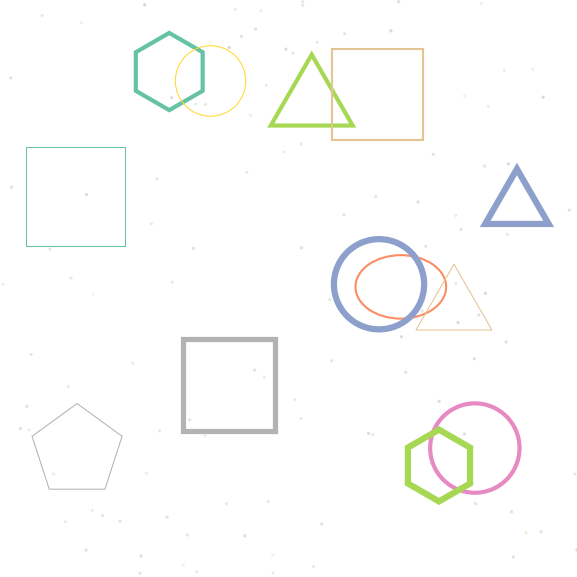[{"shape": "hexagon", "thickness": 2, "radius": 0.33, "center": [0.293, 0.875]}, {"shape": "square", "thickness": 0.5, "radius": 0.43, "center": [0.131, 0.66]}, {"shape": "oval", "thickness": 1, "radius": 0.39, "center": [0.694, 0.502]}, {"shape": "circle", "thickness": 3, "radius": 0.39, "center": [0.656, 0.507]}, {"shape": "triangle", "thickness": 3, "radius": 0.32, "center": [0.895, 0.643]}, {"shape": "circle", "thickness": 2, "radius": 0.39, "center": [0.822, 0.223]}, {"shape": "triangle", "thickness": 2, "radius": 0.41, "center": [0.54, 0.823]}, {"shape": "hexagon", "thickness": 3, "radius": 0.31, "center": [0.76, 0.193]}, {"shape": "circle", "thickness": 0.5, "radius": 0.31, "center": [0.365, 0.859]}, {"shape": "triangle", "thickness": 0.5, "radius": 0.38, "center": [0.786, 0.466]}, {"shape": "square", "thickness": 1, "radius": 0.4, "center": [0.654, 0.835]}, {"shape": "square", "thickness": 2.5, "radius": 0.4, "center": [0.397, 0.332]}, {"shape": "pentagon", "thickness": 0.5, "radius": 0.41, "center": [0.133, 0.218]}]